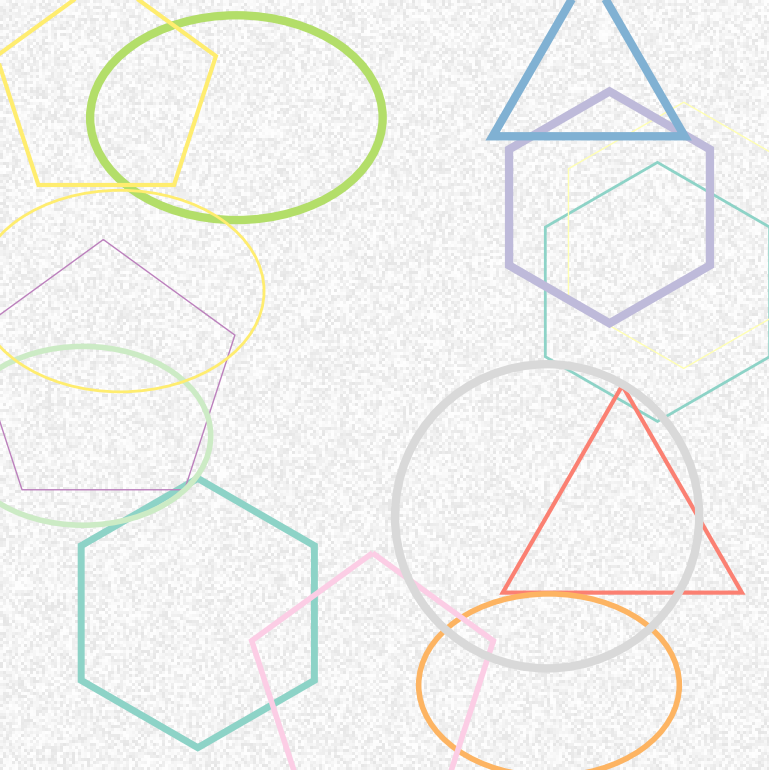[{"shape": "hexagon", "thickness": 1, "radius": 0.84, "center": [0.854, 0.621]}, {"shape": "hexagon", "thickness": 2.5, "radius": 0.87, "center": [0.257, 0.204]}, {"shape": "hexagon", "thickness": 0.5, "radius": 0.86, "center": [0.888, 0.694]}, {"shape": "hexagon", "thickness": 3, "radius": 0.75, "center": [0.792, 0.731]}, {"shape": "triangle", "thickness": 1.5, "radius": 0.9, "center": [0.808, 0.32]}, {"shape": "triangle", "thickness": 3, "radius": 0.72, "center": [0.764, 0.895]}, {"shape": "oval", "thickness": 2, "radius": 0.85, "center": [0.713, 0.11]}, {"shape": "oval", "thickness": 3, "radius": 0.95, "center": [0.307, 0.847]}, {"shape": "pentagon", "thickness": 2, "radius": 0.82, "center": [0.484, 0.117]}, {"shape": "circle", "thickness": 3, "radius": 0.99, "center": [0.711, 0.329]}, {"shape": "pentagon", "thickness": 0.5, "radius": 0.9, "center": [0.134, 0.509]}, {"shape": "oval", "thickness": 2, "radius": 0.83, "center": [0.108, 0.434]}, {"shape": "pentagon", "thickness": 1.5, "radius": 0.75, "center": [0.138, 0.881]}, {"shape": "oval", "thickness": 1, "radius": 0.93, "center": [0.156, 0.622]}]